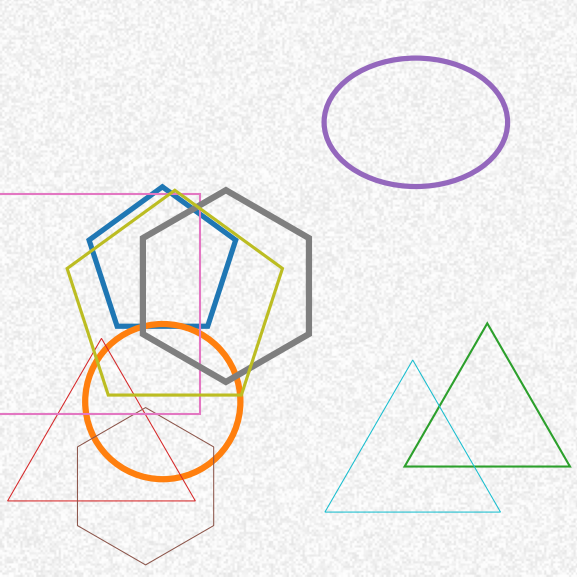[{"shape": "pentagon", "thickness": 2.5, "radius": 0.67, "center": [0.281, 0.542]}, {"shape": "circle", "thickness": 3, "radius": 0.67, "center": [0.282, 0.304]}, {"shape": "triangle", "thickness": 1, "radius": 0.83, "center": [0.844, 0.274]}, {"shape": "triangle", "thickness": 0.5, "radius": 0.94, "center": [0.176, 0.226]}, {"shape": "oval", "thickness": 2.5, "radius": 0.79, "center": [0.72, 0.787]}, {"shape": "hexagon", "thickness": 0.5, "radius": 0.68, "center": [0.252, 0.157]}, {"shape": "square", "thickness": 1, "radius": 0.96, "center": [0.154, 0.473]}, {"shape": "hexagon", "thickness": 3, "radius": 0.83, "center": [0.391, 0.504]}, {"shape": "pentagon", "thickness": 1.5, "radius": 0.98, "center": [0.303, 0.474]}, {"shape": "triangle", "thickness": 0.5, "radius": 0.88, "center": [0.715, 0.2]}]